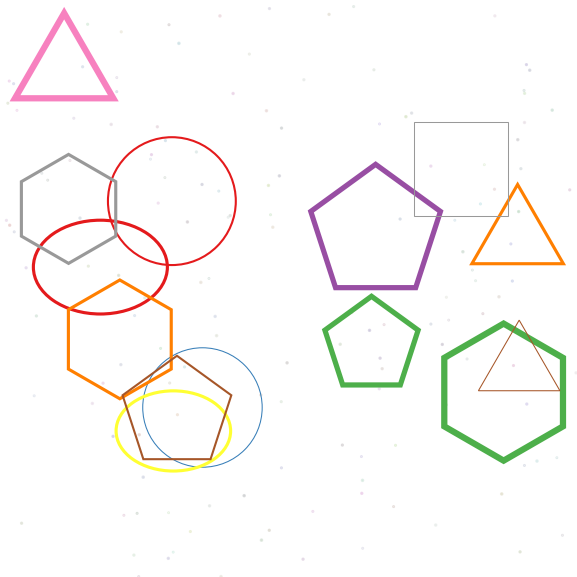[{"shape": "circle", "thickness": 1, "radius": 0.55, "center": [0.298, 0.651]}, {"shape": "oval", "thickness": 1.5, "radius": 0.58, "center": [0.174, 0.537]}, {"shape": "circle", "thickness": 0.5, "radius": 0.52, "center": [0.351, 0.294]}, {"shape": "pentagon", "thickness": 2.5, "radius": 0.42, "center": [0.643, 0.401]}, {"shape": "hexagon", "thickness": 3, "radius": 0.59, "center": [0.872, 0.32]}, {"shape": "pentagon", "thickness": 2.5, "radius": 0.59, "center": [0.65, 0.597]}, {"shape": "hexagon", "thickness": 1.5, "radius": 0.51, "center": [0.207, 0.411]}, {"shape": "triangle", "thickness": 1.5, "radius": 0.46, "center": [0.896, 0.588]}, {"shape": "oval", "thickness": 1.5, "radius": 0.5, "center": [0.3, 0.253]}, {"shape": "pentagon", "thickness": 1, "radius": 0.49, "center": [0.306, 0.284]}, {"shape": "triangle", "thickness": 0.5, "radius": 0.41, "center": [0.899, 0.363]}, {"shape": "triangle", "thickness": 3, "radius": 0.49, "center": [0.111, 0.878]}, {"shape": "square", "thickness": 0.5, "radius": 0.41, "center": [0.799, 0.707]}, {"shape": "hexagon", "thickness": 1.5, "radius": 0.47, "center": [0.119, 0.637]}]